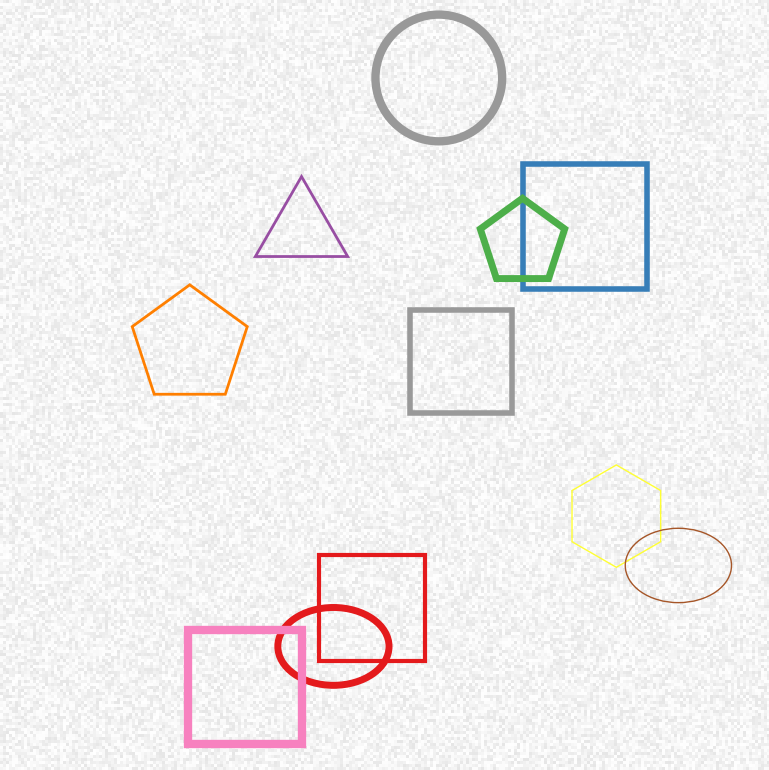[{"shape": "square", "thickness": 1.5, "radius": 0.34, "center": [0.483, 0.211]}, {"shape": "oval", "thickness": 2.5, "radius": 0.36, "center": [0.433, 0.161]}, {"shape": "square", "thickness": 2, "radius": 0.4, "center": [0.76, 0.706]}, {"shape": "pentagon", "thickness": 2.5, "radius": 0.29, "center": [0.679, 0.685]}, {"shape": "triangle", "thickness": 1, "radius": 0.35, "center": [0.392, 0.701]}, {"shape": "pentagon", "thickness": 1, "radius": 0.39, "center": [0.246, 0.552]}, {"shape": "hexagon", "thickness": 0.5, "radius": 0.33, "center": [0.8, 0.33]}, {"shape": "oval", "thickness": 0.5, "radius": 0.34, "center": [0.881, 0.266]}, {"shape": "square", "thickness": 3, "radius": 0.37, "center": [0.318, 0.108]}, {"shape": "circle", "thickness": 3, "radius": 0.41, "center": [0.57, 0.899]}, {"shape": "square", "thickness": 2, "radius": 0.33, "center": [0.599, 0.53]}]